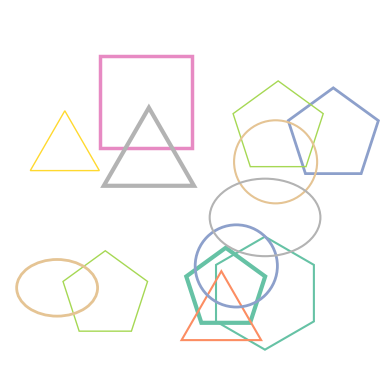[{"shape": "hexagon", "thickness": 1.5, "radius": 0.73, "center": [0.688, 0.239]}, {"shape": "pentagon", "thickness": 3, "radius": 0.54, "center": [0.586, 0.249]}, {"shape": "triangle", "thickness": 1.5, "radius": 0.6, "center": [0.575, 0.176]}, {"shape": "circle", "thickness": 2, "radius": 0.53, "center": [0.614, 0.309]}, {"shape": "pentagon", "thickness": 2, "radius": 0.62, "center": [0.866, 0.649]}, {"shape": "square", "thickness": 2.5, "radius": 0.6, "center": [0.38, 0.734]}, {"shape": "pentagon", "thickness": 1, "radius": 0.58, "center": [0.273, 0.233]}, {"shape": "pentagon", "thickness": 1, "radius": 0.62, "center": [0.722, 0.667]}, {"shape": "triangle", "thickness": 1, "radius": 0.52, "center": [0.168, 0.609]}, {"shape": "circle", "thickness": 1.5, "radius": 0.54, "center": [0.716, 0.58]}, {"shape": "oval", "thickness": 2, "radius": 0.53, "center": [0.148, 0.252]}, {"shape": "oval", "thickness": 1.5, "radius": 0.72, "center": [0.688, 0.435]}, {"shape": "triangle", "thickness": 3, "radius": 0.68, "center": [0.387, 0.585]}]